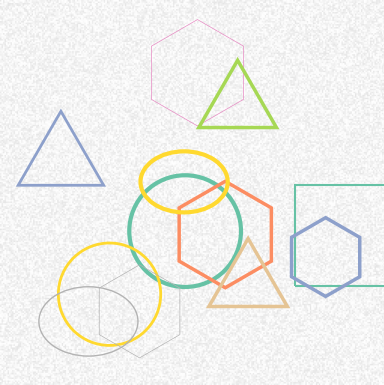[{"shape": "square", "thickness": 1.5, "radius": 0.66, "center": [0.898, 0.388]}, {"shape": "circle", "thickness": 3, "radius": 0.73, "center": [0.481, 0.4]}, {"shape": "hexagon", "thickness": 2.5, "radius": 0.69, "center": [0.585, 0.391]}, {"shape": "triangle", "thickness": 2, "radius": 0.64, "center": [0.158, 0.583]}, {"shape": "hexagon", "thickness": 2.5, "radius": 0.51, "center": [0.846, 0.332]}, {"shape": "hexagon", "thickness": 0.5, "radius": 0.69, "center": [0.513, 0.811]}, {"shape": "triangle", "thickness": 2.5, "radius": 0.58, "center": [0.617, 0.727]}, {"shape": "oval", "thickness": 3, "radius": 0.57, "center": [0.478, 0.528]}, {"shape": "circle", "thickness": 2, "radius": 0.66, "center": [0.284, 0.236]}, {"shape": "triangle", "thickness": 2.5, "radius": 0.59, "center": [0.644, 0.263]}, {"shape": "hexagon", "thickness": 0.5, "radius": 0.6, "center": [0.362, 0.191]}, {"shape": "oval", "thickness": 1, "radius": 0.64, "center": [0.23, 0.165]}]